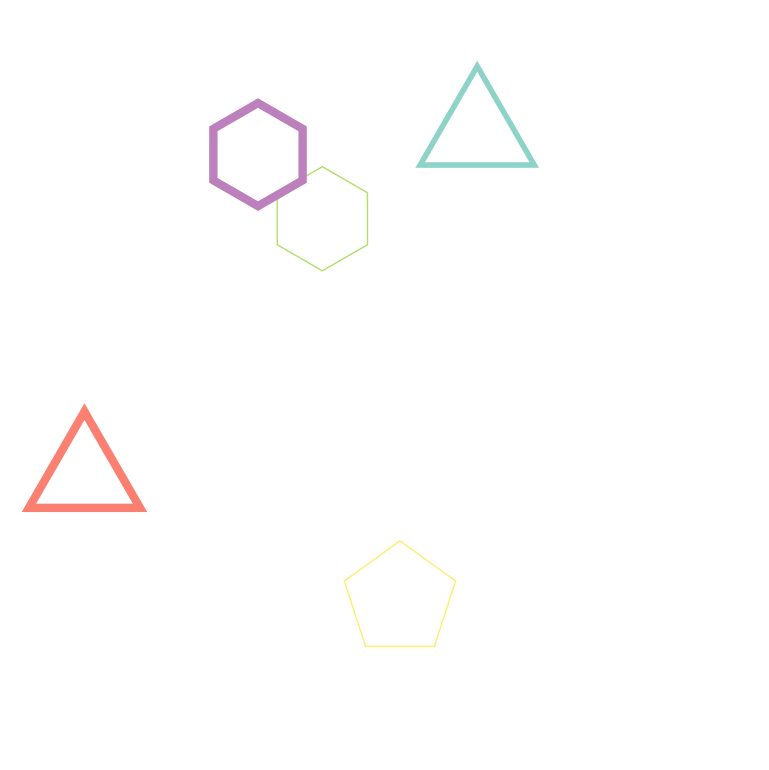[{"shape": "triangle", "thickness": 2, "radius": 0.43, "center": [0.62, 0.828]}, {"shape": "triangle", "thickness": 3, "radius": 0.42, "center": [0.11, 0.382]}, {"shape": "hexagon", "thickness": 0.5, "radius": 0.34, "center": [0.419, 0.716]}, {"shape": "hexagon", "thickness": 3, "radius": 0.33, "center": [0.335, 0.799]}, {"shape": "pentagon", "thickness": 0.5, "radius": 0.38, "center": [0.519, 0.222]}]